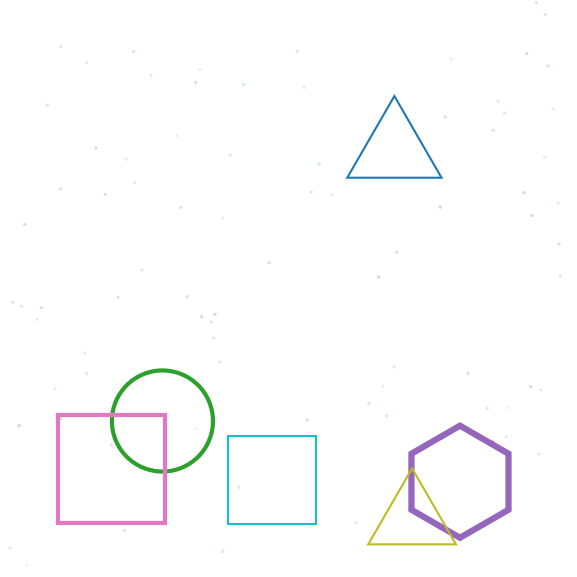[{"shape": "triangle", "thickness": 1, "radius": 0.47, "center": [0.683, 0.739]}, {"shape": "circle", "thickness": 2, "radius": 0.44, "center": [0.281, 0.27]}, {"shape": "hexagon", "thickness": 3, "radius": 0.49, "center": [0.796, 0.165]}, {"shape": "square", "thickness": 2, "radius": 0.47, "center": [0.193, 0.186]}, {"shape": "triangle", "thickness": 1, "radius": 0.44, "center": [0.714, 0.1]}, {"shape": "square", "thickness": 1, "radius": 0.38, "center": [0.471, 0.168]}]